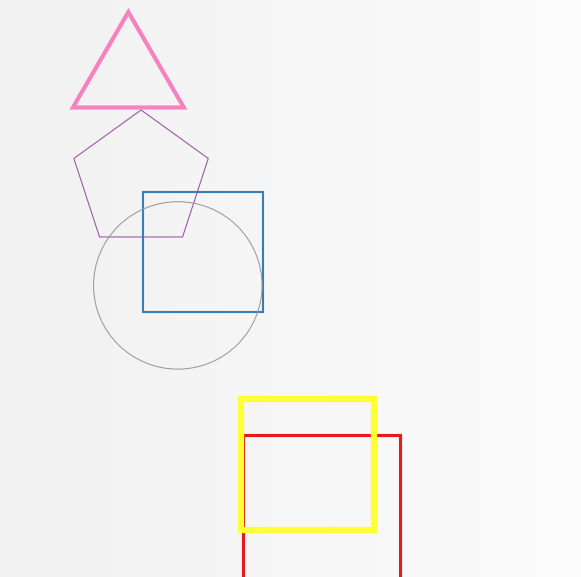[{"shape": "square", "thickness": 1.5, "radius": 0.68, "center": [0.554, 0.11]}, {"shape": "square", "thickness": 1, "radius": 0.52, "center": [0.349, 0.563]}, {"shape": "pentagon", "thickness": 0.5, "radius": 0.61, "center": [0.243, 0.687]}, {"shape": "square", "thickness": 3, "radius": 0.57, "center": [0.529, 0.195]}, {"shape": "triangle", "thickness": 2, "radius": 0.55, "center": [0.221, 0.868]}, {"shape": "circle", "thickness": 0.5, "radius": 0.72, "center": [0.306, 0.505]}]